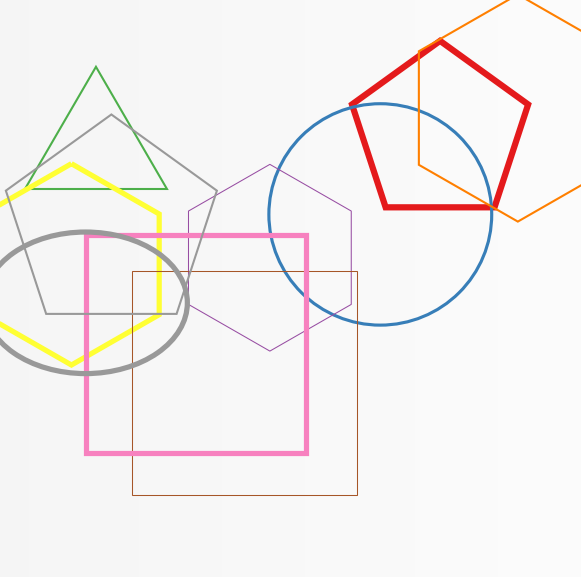[{"shape": "pentagon", "thickness": 3, "radius": 0.8, "center": [0.757, 0.769]}, {"shape": "circle", "thickness": 1.5, "radius": 0.96, "center": [0.654, 0.628]}, {"shape": "triangle", "thickness": 1, "radius": 0.71, "center": [0.165, 0.742]}, {"shape": "hexagon", "thickness": 0.5, "radius": 0.81, "center": [0.464, 0.553]}, {"shape": "hexagon", "thickness": 1, "radius": 0.98, "center": [0.891, 0.812]}, {"shape": "hexagon", "thickness": 2.5, "radius": 0.87, "center": [0.123, 0.541]}, {"shape": "square", "thickness": 0.5, "radius": 0.97, "center": [0.421, 0.337]}, {"shape": "square", "thickness": 2.5, "radius": 0.95, "center": [0.338, 0.404]}, {"shape": "oval", "thickness": 2.5, "radius": 0.88, "center": [0.147, 0.475]}, {"shape": "pentagon", "thickness": 1, "radius": 0.95, "center": [0.192, 0.61]}]